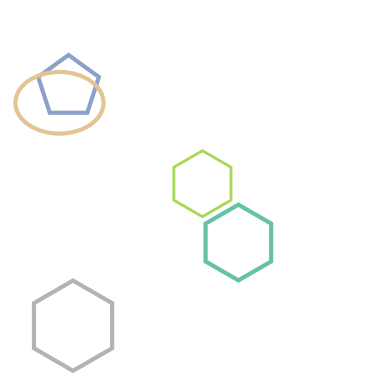[{"shape": "hexagon", "thickness": 3, "radius": 0.49, "center": [0.619, 0.37]}, {"shape": "pentagon", "thickness": 3, "radius": 0.41, "center": [0.178, 0.774]}, {"shape": "hexagon", "thickness": 2, "radius": 0.43, "center": [0.526, 0.523]}, {"shape": "oval", "thickness": 3, "radius": 0.57, "center": [0.154, 0.733]}, {"shape": "hexagon", "thickness": 3, "radius": 0.59, "center": [0.19, 0.154]}]